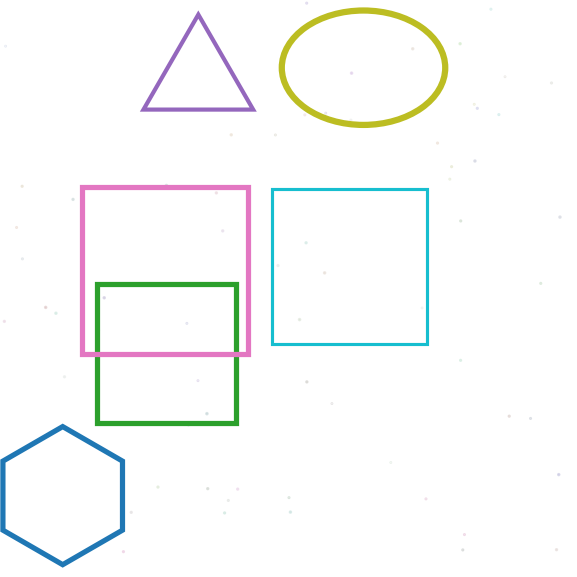[{"shape": "hexagon", "thickness": 2.5, "radius": 0.6, "center": [0.109, 0.141]}, {"shape": "square", "thickness": 2.5, "radius": 0.6, "center": [0.288, 0.387]}, {"shape": "triangle", "thickness": 2, "radius": 0.55, "center": [0.343, 0.864]}, {"shape": "square", "thickness": 2.5, "radius": 0.72, "center": [0.286, 0.531]}, {"shape": "oval", "thickness": 3, "radius": 0.71, "center": [0.629, 0.882]}, {"shape": "square", "thickness": 1.5, "radius": 0.67, "center": [0.604, 0.537]}]